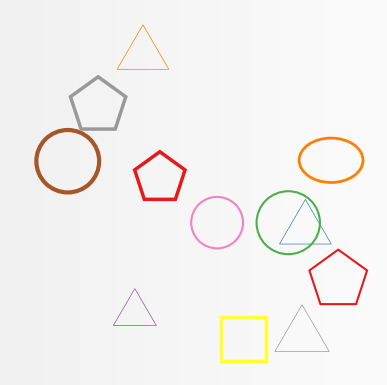[{"shape": "pentagon", "thickness": 1.5, "radius": 0.39, "center": [0.873, 0.273]}, {"shape": "pentagon", "thickness": 2.5, "radius": 0.34, "center": [0.413, 0.537]}, {"shape": "triangle", "thickness": 0.5, "radius": 0.39, "center": [0.788, 0.405]}, {"shape": "circle", "thickness": 1.5, "radius": 0.41, "center": [0.744, 0.422]}, {"shape": "triangle", "thickness": 0.5, "radius": 0.32, "center": [0.348, 0.186]}, {"shape": "triangle", "thickness": 0.5, "radius": 0.39, "center": [0.369, 0.858]}, {"shape": "oval", "thickness": 2, "radius": 0.41, "center": [0.854, 0.584]}, {"shape": "square", "thickness": 2.5, "radius": 0.29, "center": [0.628, 0.119]}, {"shape": "circle", "thickness": 3, "radius": 0.41, "center": [0.175, 0.581]}, {"shape": "circle", "thickness": 1.5, "radius": 0.33, "center": [0.56, 0.422]}, {"shape": "triangle", "thickness": 0.5, "radius": 0.41, "center": [0.779, 0.127]}, {"shape": "pentagon", "thickness": 2.5, "radius": 0.38, "center": [0.253, 0.725]}]